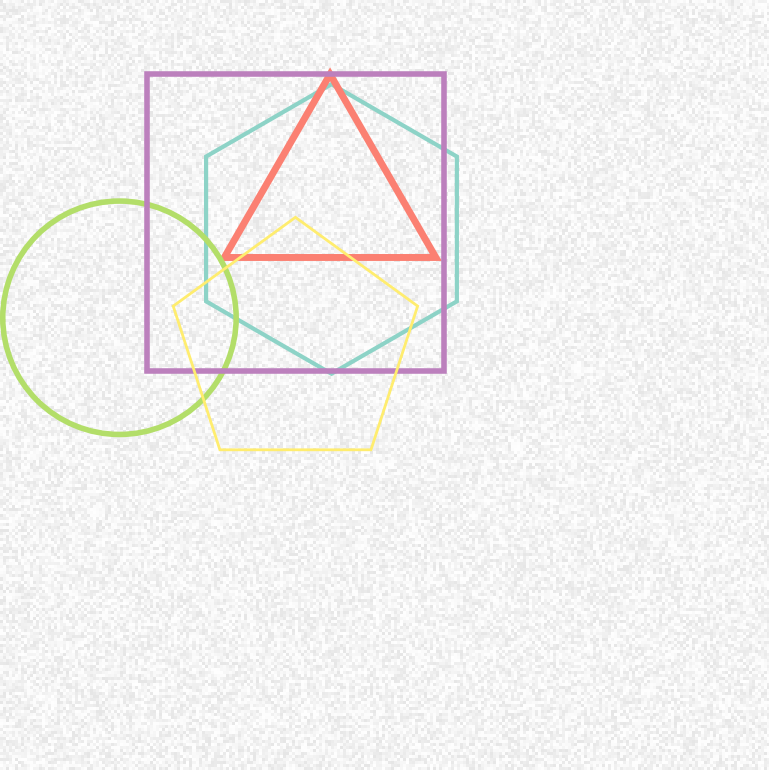[{"shape": "hexagon", "thickness": 1.5, "radius": 0.94, "center": [0.431, 0.703]}, {"shape": "triangle", "thickness": 2.5, "radius": 0.79, "center": [0.429, 0.745]}, {"shape": "circle", "thickness": 2, "radius": 0.76, "center": [0.155, 0.587]}, {"shape": "square", "thickness": 2, "radius": 0.96, "center": [0.383, 0.711]}, {"shape": "pentagon", "thickness": 1, "radius": 0.83, "center": [0.384, 0.551]}]